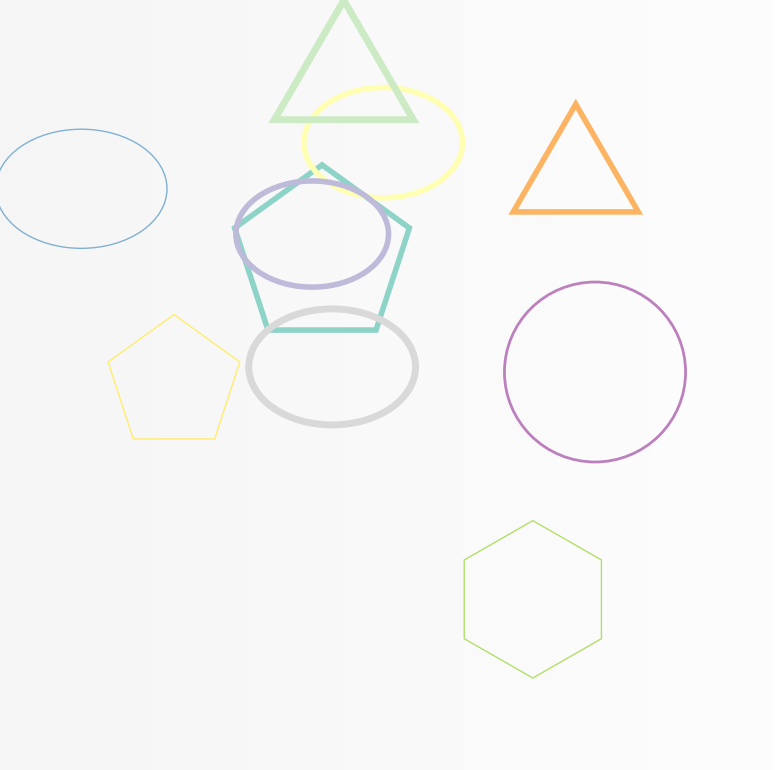[{"shape": "pentagon", "thickness": 2, "radius": 0.59, "center": [0.415, 0.667]}, {"shape": "oval", "thickness": 2, "radius": 0.51, "center": [0.494, 0.815]}, {"shape": "oval", "thickness": 2, "radius": 0.49, "center": [0.403, 0.696]}, {"shape": "oval", "thickness": 0.5, "radius": 0.55, "center": [0.105, 0.755]}, {"shape": "triangle", "thickness": 2, "radius": 0.47, "center": [0.743, 0.771]}, {"shape": "hexagon", "thickness": 0.5, "radius": 0.51, "center": [0.688, 0.222]}, {"shape": "oval", "thickness": 2.5, "radius": 0.54, "center": [0.429, 0.523]}, {"shape": "circle", "thickness": 1, "radius": 0.58, "center": [0.768, 0.517]}, {"shape": "triangle", "thickness": 2.5, "radius": 0.52, "center": [0.444, 0.896]}, {"shape": "pentagon", "thickness": 0.5, "radius": 0.45, "center": [0.224, 0.502]}]